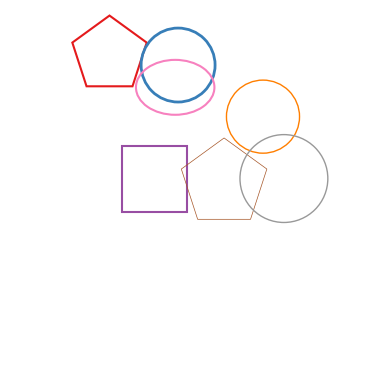[{"shape": "pentagon", "thickness": 1.5, "radius": 0.51, "center": [0.284, 0.858]}, {"shape": "circle", "thickness": 2, "radius": 0.48, "center": [0.463, 0.831]}, {"shape": "square", "thickness": 1.5, "radius": 0.42, "center": [0.401, 0.535]}, {"shape": "circle", "thickness": 1, "radius": 0.47, "center": [0.683, 0.697]}, {"shape": "pentagon", "thickness": 0.5, "radius": 0.58, "center": [0.582, 0.525]}, {"shape": "oval", "thickness": 1.5, "radius": 0.51, "center": [0.455, 0.773]}, {"shape": "circle", "thickness": 1, "radius": 0.57, "center": [0.737, 0.536]}]